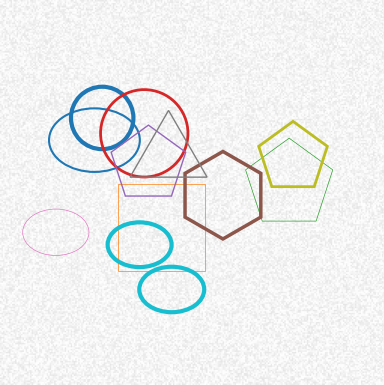[{"shape": "oval", "thickness": 1.5, "radius": 0.59, "center": [0.245, 0.636]}, {"shape": "circle", "thickness": 3, "radius": 0.41, "center": [0.265, 0.694]}, {"shape": "square", "thickness": 0.5, "radius": 0.56, "center": [0.42, 0.409]}, {"shape": "pentagon", "thickness": 0.5, "radius": 0.6, "center": [0.751, 0.522]}, {"shape": "circle", "thickness": 2, "radius": 0.57, "center": [0.375, 0.654]}, {"shape": "pentagon", "thickness": 1, "radius": 0.51, "center": [0.386, 0.573]}, {"shape": "hexagon", "thickness": 2.5, "radius": 0.57, "center": [0.579, 0.493]}, {"shape": "oval", "thickness": 0.5, "radius": 0.43, "center": [0.145, 0.397]}, {"shape": "triangle", "thickness": 1, "radius": 0.58, "center": [0.438, 0.598]}, {"shape": "pentagon", "thickness": 2, "radius": 0.47, "center": [0.761, 0.591]}, {"shape": "oval", "thickness": 3, "radius": 0.42, "center": [0.446, 0.248]}, {"shape": "oval", "thickness": 3, "radius": 0.42, "center": [0.363, 0.364]}]